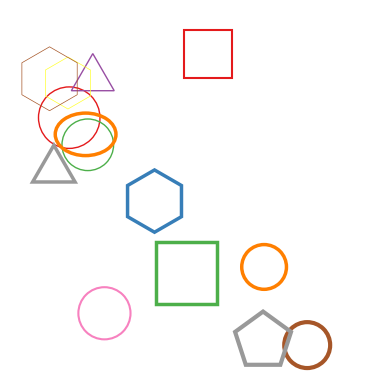[{"shape": "circle", "thickness": 1, "radius": 0.4, "center": [0.18, 0.694]}, {"shape": "square", "thickness": 1.5, "radius": 0.31, "center": [0.54, 0.861]}, {"shape": "hexagon", "thickness": 2.5, "radius": 0.4, "center": [0.401, 0.478]}, {"shape": "square", "thickness": 2.5, "radius": 0.4, "center": [0.485, 0.29]}, {"shape": "circle", "thickness": 1, "radius": 0.33, "center": [0.228, 0.624]}, {"shape": "triangle", "thickness": 1, "radius": 0.32, "center": [0.241, 0.797]}, {"shape": "circle", "thickness": 2.5, "radius": 0.29, "center": [0.686, 0.307]}, {"shape": "oval", "thickness": 2.5, "radius": 0.39, "center": [0.222, 0.651]}, {"shape": "hexagon", "thickness": 0.5, "radius": 0.34, "center": [0.177, 0.784]}, {"shape": "hexagon", "thickness": 0.5, "radius": 0.41, "center": [0.129, 0.795]}, {"shape": "circle", "thickness": 3, "radius": 0.3, "center": [0.798, 0.104]}, {"shape": "circle", "thickness": 1.5, "radius": 0.34, "center": [0.271, 0.186]}, {"shape": "triangle", "thickness": 2.5, "radius": 0.32, "center": [0.14, 0.559]}, {"shape": "pentagon", "thickness": 3, "radius": 0.38, "center": [0.683, 0.114]}]